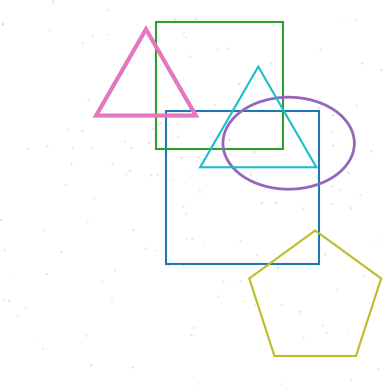[{"shape": "square", "thickness": 1.5, "radius": 0.99, "center": [0.63, 0.514]}, {"shape": "square", "thickness": 1.5, "radius": 0.82, "center": [0.57, 0.778]}, {"shape": "oval", "thickness": 2, "radius": 0.85, "center": [0.75, 0.628]}, {"shape": "triangle", "thickness": 3, "radius": 0.75, "center": [0.379, 0.775]}, {"shape": "pentagon", "thickness": 1.5, "radius": 0.9, "center": [0.819, 0.221]}, {"shape": "triangle", "thickness": 1.5, "radius": 0.87, "center": [0.671, 0.653]}]